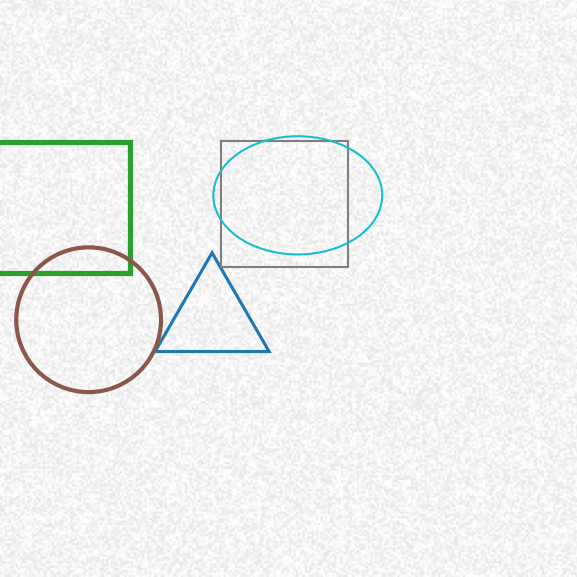[{"shape": "triangle", "thickness": 1.5, "radius": 0.57, "center": [0.367, 0.447]}, {"shape": "square", "thickness": 2.5, "radius": 0.57, "center": [0.112, 0.64]}, {"shape": "circle", "thickness": 2, "radius": 0.63, "center": [0.153, 0.445]}, {"shape": "square", "thickness": 1, "radius": 0.55, "center": [0.493, 0.645]}, {"shape": "oval", "thickness": 1, "radius": 0.73, "center": [0.516, 0.661]}]